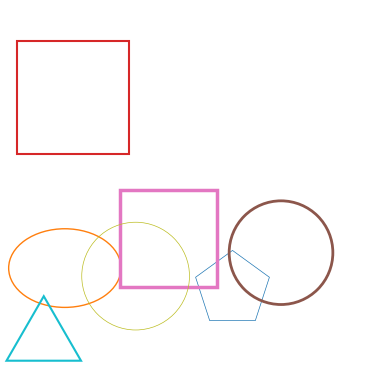[{"shape": "pentagon", "thickness": 0.5, "radius": 0.5, "center": [0.604, 0.249]}, {"shape": "oval", "thickness": 1, "radius": 0.73, "center": [0.168, 0.304]}, {"shape": "square", "thickness": 1.5, "radius": 0.73, "center": [0.189, 0.746]}, {"shape": "circle", "thickness": 2, "radius": 0.67, "center": [0.73, 0.344]}, {"shape": "square", "thickness": 2.5, "radius": 0.63, "center": [0.438, 0.381]}, {"shape": "circle", "thickness": 0.5, "radius": 0.7, "center": [0.352, 0.283]}, {"shape": "triangle", "thickness": 1.5, "radius": 0.56, "center": [0.114, 0.119]}]